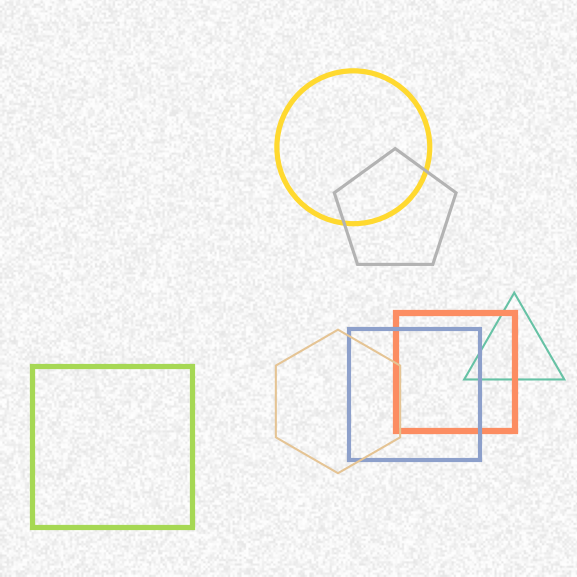[{"shape": "triangle", "thickness": 1, "radius": 0.5, "center": [0.89, 0.392]}, {"shape": "square", "thickness": 3, "radius": 0.51, "center": [0.789, 0.354]}, {"shape": "square", "thickness": 2, "radius": 0.57, "center": [0.718, 0.316]}, {"shape": "square", "thickness": 2.5, "radius": 0.7, "center": [0.194, 0.227]}, {"shape": "circle", "thickness": 2.5, "radius": 0.66, "center": [0.612, 0.744]}, {"shape": "hexagon", "thickness": 1, "radius": 0.62, "center": [0.585, 0.304]}, {"shape": "pentagon", "thickness": 1.5, "radius": 0.55, "center": [0.684, 0.631]}]